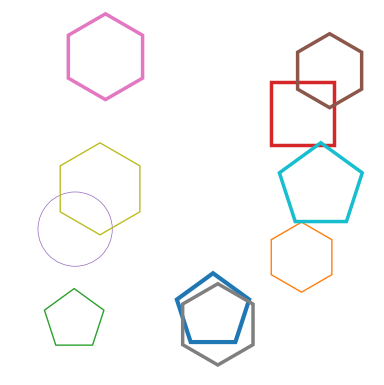[{"shape": "pentagon", "thickness": 3, "radius": 0.49, "center": [0.553, 0.191]}, {"shape": "hexagon", "thickness": 1, "radius": 0.45, "center": [0.783, 0.332]}, {"shape": "pentagon", "thickness": 1, "radius": 0.41, "center": [0.193, 0.169]}, {"shape": "square", "thickness": 2.5, "radius": 0.41, "center": [0.785, 0.705]}, {"shape": "circle", "thickness": 0.5, "radius": 0.48, "center": [0.195, 0.405]}, {"shape": "hexagon", "thickness": 2.5, "radius": 0.48, "center": [0.856, 0.816]}, {"shape": "hexagon", "thickness": 2.5, "radius": 0.56, "center": [0.274, 0.853]}, {"shape": "hexagon", "thickness": 2.5, "radius": 0.53, "center": [0.566, 0.158]}, {"shape": "hexagon", "thickness": 1, "radius": 0.6, "center": [0.26, 0.51]}, {"shape": "pentagon", "thickness": 2.5, "radius": 0.57, "center": [0.833, 0.516]}]